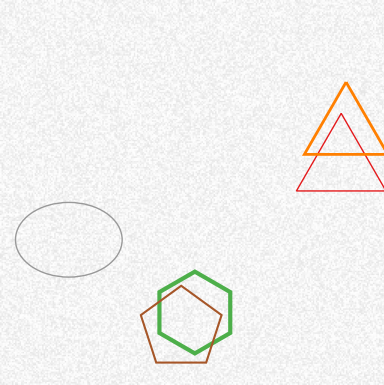[{"shape": "triangle", "thickness": 1, "radius": 0.67, "center": [0.886, 0.571]}, {"shape": "hexagon", "thickness": 3, "radius": 0.53, "center": [0.506, 0.188]}, {"shape": "triangle", "thickness": 2, "radius": 0.63, "center": [0.899, 0.662]}, {"shape": "pentagon", "thickness": 1.5, "radius": 0.55, "center": [0.471, 0.147]}, {"shape": "oval", "thickness": 1, "radius": 0.69, "center": [0.179, 0.377]}]